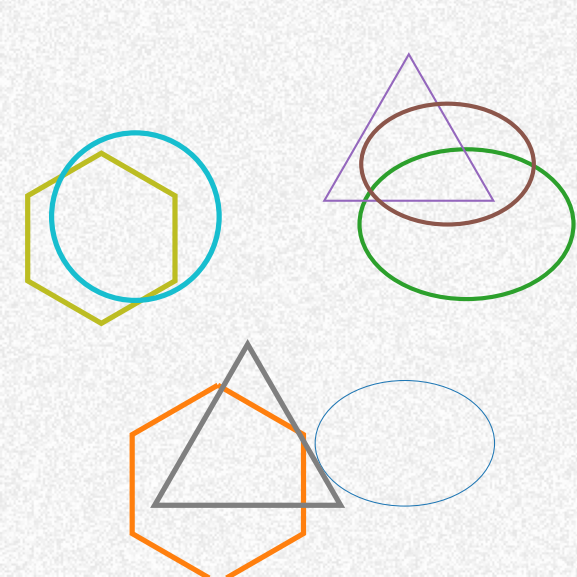[{"shape": "oval", "thickness": 0.5, "radius": 0.78, "center": [0.701, 0.232]}, {"shape": "hexagon", "thickness": 2.5, "radius": 0.86, "center": [0.377, 0.161]}, {"shape": "oval", "thickness": 2, "radius": 0.93, "center": [0.808, 0.611]}, {"shape": "triangle", "thickness": 1, "radius": 0.85, "center": [0.708, 0.736]}, {"shape": "oval", "thickness": 2, "radius": 0.75, "center": [0.775, 0.715]}, {"shape": "triangle", "thickness": 2.5, "radius": 0.93, "center": [0.429, 0.217]}, {"shape": "hexagon", "thickness": 2.5, "radius": 0.74, "center": [0.175, 0.586]}, {"shape": "circle", "thickness": 2.5, "radius": 0.73, "center": [0.234, 0.624]}]